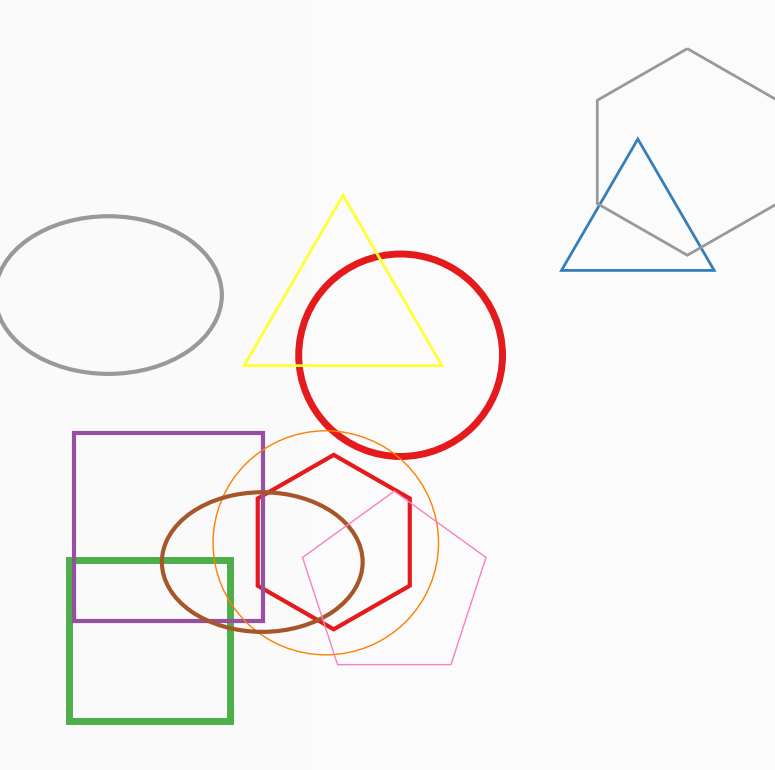[{"shape": "circle", "thickness": 2.5, "radius": 0.66, "center": [0.517, 0.539]}, {"shape": "hexagon", "thickness": 1.5, "radius": 0.57, "center": [0.431, 0.296]}, {"shape": "triangle", "thickness": 1, "radius": 0.57, "center": [0.823, 0.706]}, {"shape": "square", "thickness": 2.5, "radius": 0.52, "center": [0.193, 0.168]}, {"shape": "square", "thickness": 1.5, "radius": 0.61, "center": [0.217, 0.315]}, {"shape": "circle", "thickness": 0.5, "radius": 0.73, "center": [0.42, 0.295]}, {"shape": "triangle", "thickness": 1, "radius": 0.74, "center": [0.443, 0.599]}, {"shape": "oval", "thickness": 1.5, "radius": 0.65, "center": [0.338, 0.27]}, {"shape": "pentagon", "thickness": 0.5, "radius": 0.62, "center": [0.509, 0.238]}, {"shape": "hexagon", "thickness": 1, "radius": 0.67, "center": [0.887, 0.803]}, {"shape": "oval", "thickness": 1.5, "radius": 0.73, "center": [0.14, 0.617]}]